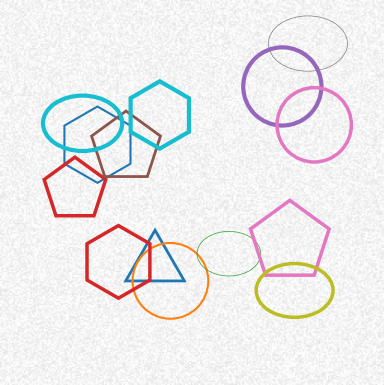[{"shape": "hexagon", "thickness": 1.5, "radius": 0.5, "center": [0.253, 0.624]}, {"shape": "triangle", "thickness": 2, "radius": 0.44, "center": [0.403, 0.314]}, {"shape": "circle", "thickness": 1.5, "radius": 0.49, "center": [0.443, 0.27]}, {"shape": "oval", "thickness": 0.5, "radius": 0.41, "center": [0.595, 0.341]}, {"shape": "pentagon", "thickness": 2.5, "radius": 0.42, "center": [0.195, 0.508]}, {"shape": "hexagon", "thickness": 2.5, "radius": 0.47, "center": [0.308, 0.32]}, {"shape": "circle", "thickness": 3, "radius": 0.51, "center": [0.733, 0.775]}, {"shape": "pentagon", "thickness": 2, "radius": 0.47, "center": [0.327, 0.618]}, {"shape": "circle", "thickness": 2.5, "radius": 0.48, "center": [0.816, 0.676]}, {"shape": "pentagon", "thickness": 2.5, "radius": 0.54, "center": [0.753, 0.372]}, {"shape": "oval", "thickness": 0.5, "radius": 0.51, "center": [0.8, 0.887]}, {"shape": "oval", "thickness": 2.5, "radius": 0.5, "center": [0.765, 0.246]}, {"shape": "oval", "thickness": 3, "radius": 0.51, "center": [0.215, 0.68]}, {"shape": "hexagon", "thickness": 3, "radius": 0.44, "center": [0.415, 0.701]}]